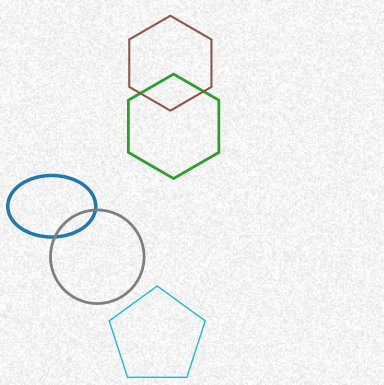[{"shape": "oval", "thickness": 2.5, "radius": 0.57, "center": [0.134, 0.464]}, {"shape": "hexagon", "thickness": 2, "radius": 0.68, "center": [0.451, 0.672]}, {"shape": "hexagon", "thickness": 1.5, "radius": 0.62, "center": [0.443, 0.836]}, {"shape": "circle", "thickness": 2, "radius": 0.61, "center": [0.253, 0.333]}, {"shape": "pentagon", "thickness": 1, "radius": 0.66, "center": [0.408, 0.126]}]